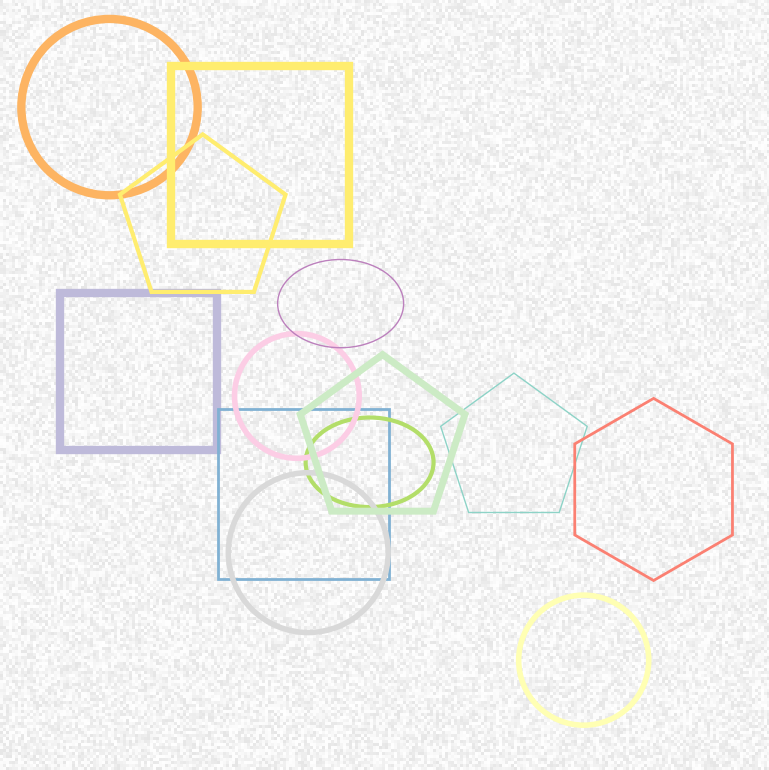[{"shape": "pentagon", "thickness": 0.5, "radius": 0.5, "center": [0.667, 0.415]}, {"shape": "circle", "thickness": 2, "radius": 0.42, "center": [0.758, 0.143]}, {"shape": "square", "thickness": 3, "radius": 0.51, "center": [0.18, 0.517]}, {"shape": "hexagon", "thickness": 1, "radius": 0.59, "center": [0.849, 0.364]}, {"shape": "square", "thickness": 1, "radius": 0.55, "center": [0.395, 0.359]}, {"shape": "circle", "thickness": 3, "radius": 0.57, "center": [0.142, 0.861]}, {"shape": "oval", "thickness": 1.5, "radius": 0.42, "center": [0.48, 0.4]}, {"shape": "circle", "thickness": 2, "radius": 0.4, "center": [0.386, 0.486]}, {"shape": "circle", "thickness": 2, "radius": 0.52, "center": [0.4, 0.282]}, {"shape": "oval", "thickness": 0.5, "radius": 0.41, "center": [0.442, 0.606]}, {"shape": "pentagon", "thickness": 2.5, "radius": 0.56, "center": [0.497, 0.427]}, {"shape": "square", "thickness": 3, "radius": 0.58, "center": [0.338, 0.798]}, {"shape": "pentagon", "thickness": 1.5, "radius": 0.57, "center": [0.263, 0.712]}]